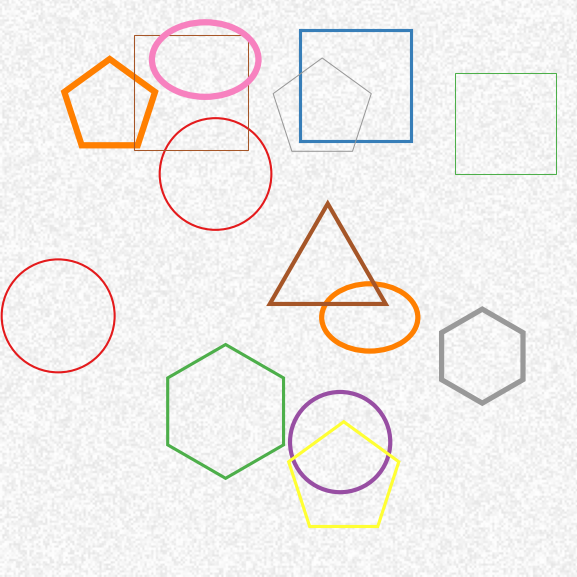[{"shape": "circle", "thickness": 1, "radius": 0.49, "center": [0.101, 0.452]}, {"shape": "circle", "thickness": 1, "radius": 0.48, "center": [0.373, 0.698]}, {"shape": "square", "thickness": 1.5, "radius": 0.48, "center": [0.616, 0.851]}, {"shape": "hexagon", "thickness": 1.5, "radius": 0.58, "center": [0.391, 0.287]}, {"shape": "square", "thickness": 0.5, "radius": 0.44, "center": [0.876, 0.785]}, {"shape": "circle", "thickness": 2, "radius": 0.43, "center": [0.589, 0.234]}, {"shape": "pentagon", "thickness": 3, "radius": 0.41, "center": [0.19, 0.814]}, {"shape": "oval", "thickness": 2.5, "radius": 0.42, "center": [0.64, 0.449]}, {"shape": "pentagon", "thickness": 1.5, "radius": 0.5, "center": [0.595, 0.169]}, {"shape": "square", "thickness": 0.5, "radius": 0.49, "center": [0.33, 0.839]}, {"shape": "triangle", "thickness": 2, "radius": 0.58, "center": [0.568, 0.531]}, {"shape": "oval", "thickness": 3, "radius": 0.46, "center": [0.355, 0.896]}, {"shape": "pentagon", "thickness": 0.5, "radius": 0.45, "center": [0.558, 0.809]}, {"shape": "hexagon", "thickness": 2.5, "radius": 0.41, "center": [0.835, 0.382]}]